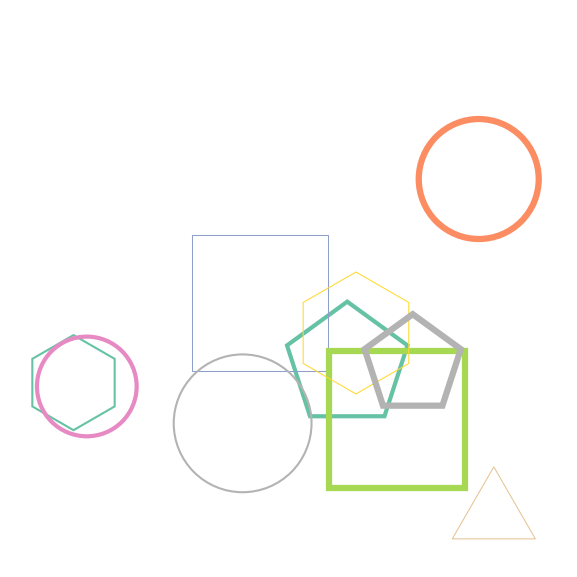[{"shape": "pentagon", "thickness": 2, "radius": 0.55, "center": [0.601, 0.367]}, {"shape": "hexagon", "thickness": 1, "radius": 0.41, "center": [0.127, 0.337]}, {"shape": "circle", "thickness": 3, "radius": 0.52, "center": [0.829, 0.689]}, {"shape": "square", "thickness": 0.5, "radius": 0.59, "center": [0.45, 0.474]}, {"shape": "circle", "thickness": 2, "radius": 0.43, "center": [0.15, 0.33]}, {"shape": "square", "thickness": 3, "radius": 0.59, "center": [0.687, 0.273]}, {"shape": "hexagon", "thickness": 0.5, "radius": 0.53, "center": [0.616, 0.423]}, {"shape": "triangle", "thickness": 0.5, "radius": 0.42, "center": [0.855, 0.108]}, {"shape": "pentagon", "thickness": 3, "radius": 0.44, "center": [0.715, 0.368]}, {"shape": "circle", "thickness": 1, "radius": 0.6, "center": [0.42, 0.266]}]